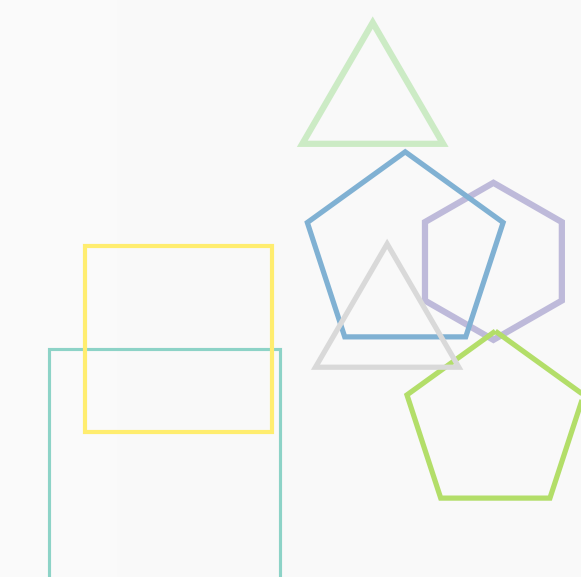[{"shape": "square", "thickness": 1.5, "radius": 0.99, "center": [0.283, 0.195]}, {"shape": "hexagon", "thickness": 3, "radius": 0.68, "center": [0.849, 0.547]}, {"shape": "pentagon", "thickness": 2.5, "radius": 0.89, "center": [0.697, 0.559]}, {"shape": "pentagon", "thickness": 2.5, "radius": 0.8, "center": [0.852, 0.266]}, {"shape": "triangle", "thickness": 2.5, "radius": 0.71, "center": [0.666, 0.434]}, {"shape": "triangle", "thickness": 3, "radius": 0.7, "center": [0.641, 0.82]}, {"shape": "square", "thickness": 2, "radius": 0.81, "center": [0.308, 0.412]}]